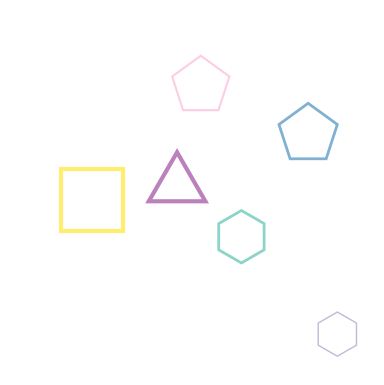[{"shape": "hexagon", "thickness": 2, "radius": 0.34, "center": [0.627, 0.385]}, {"shape": "hexagon", "thickness": 1, "radius": 0.29, "center": [0.876, 0.132]}, {"shape": "pentagon", "thickness": 2, "radius": 0.4, "center": [0.8, 0.652]}, {"shape": "pentagon", "thickness": 1.5, "radius": 0.39, "center": [0.521, 0.777]}, {"shape": "triangle", "thickness": 3, "radius": 0.42, "center": [0.46, 0.52]}, {"shape": "square", "thickness": 3, "radius": 0.4, "center": [0.239, 0.481]}]